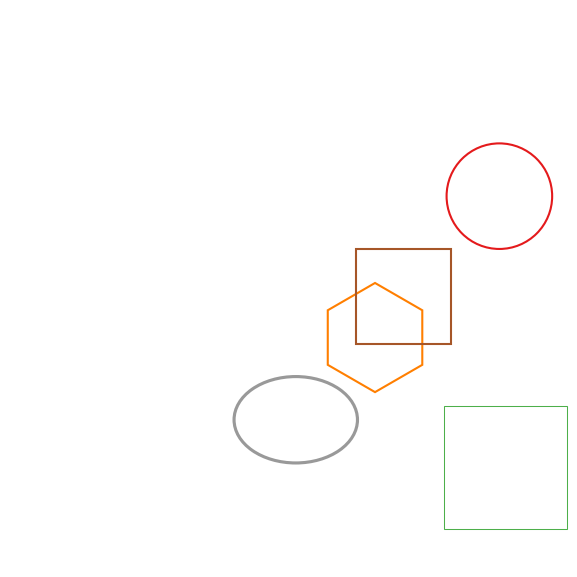[{"shape": "circle", "thickness": 1, "radius": 0.46, "center": [0.865, 0.659]}, {"shape": "square", "thickness": 0.5, "radius": 0.53, "center": [0.875, 0.19]}, {"shape": "hexagon", "thickness": 1, "radius": 0.47, "center": [0.649, 0.415]}, {"shape": "square", "thickness": 1, "radius": 0.41, "center": [0.699, 0.486]}, {"shape": "oval", "thickness": 1.5, "radius": 0.53, "center": [0.512, 0.272]}]